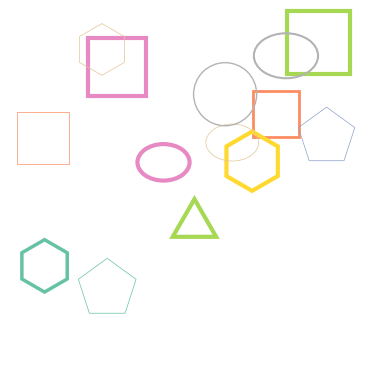[{"shape": "hexagon", "thickness": 2.5, "radius": 0.34, "center": [0.116, 0.309]}, {"shape": "pentagon", "thickness": 0.5, "radius": 0.39, "center": [0.278, 0.25]}, {"shape": "square", "thickness": 2, "radius": 0.3, "center": [0.717, 0.703]}, {"shape": "square", "thickness": 0.5, "radius": 0.34, "center": [0.113, 0.641]}, {"shape": "pentagon", "thickness": 0.5, "radius": 0.38, "center": [0.848, 0.645]}, {"shape": "oval", "thickness": 3, "radius": 0.34, "center": [0.425, 0.578]}, {"shape": "square", "thickness": 3, "radius": 0.38, "center": [0.304, 0.827]}, {"shape": "triangle", "thickness": 3, "radius": 0.33, "center": [0.505, 0.418]}, {"shape": "square", "thickness": 3, "radius": 0.41, "center": [0.828, 0.89]}, {"shape": "hexagon", "thickness": 3, "radius": 0.39, "center": [0.655, 0.581]}, {"shape": "oval", "thickness": 0.5, "radius": 0.34, "center": [0.603, 0.63]}, {"shape": "hexagon", "thickness": 0.5, "radius": 0.34, "center": [0.265, 0.872]}, {"shape": "oval", "thickness": 1.5, "radius": 0.42, "center": [0.743, 0.855]}, {"shape": "circle", "thickness": 1, "radius": 0.41, "center": [0.585, 0.755]}]